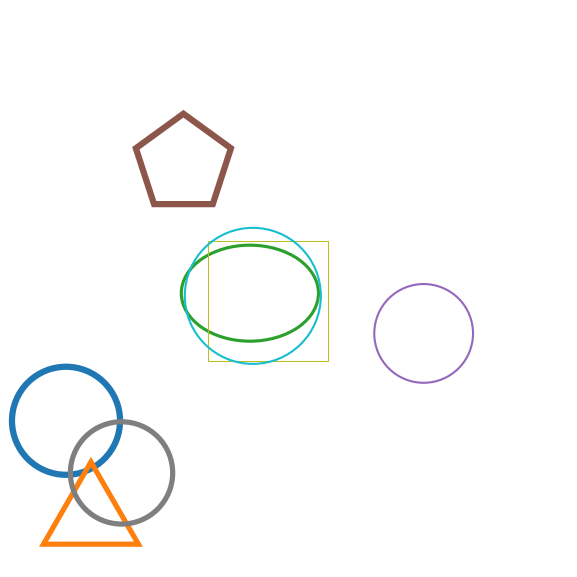[{"shape": "circle", "thickness": 3, "radius": 0.47, "center": [0.114, 0.271]}, {"shape": "triangle", "thickness": 2.5, "radius": 0.47, "center": [0.157, 0.104]}, {"shape": "oval", "thickness": 1.5, "radius": 0.59, "center": [0.433, 0.491]}, {"shape": "circle", "thickness": 1, "radius": 0.43, "center": [0.734, 0.422]}, {"shape": "pentagon", "thickness": 3, "radius": 0.43, "center": [0.318, 0.716]}, {"shape": "circle", "thickness": 2.5, "radius": 0.44, "center": [0.21, 0.18]}, {"shape": "square", "thickness": 0.5, "radius": 0.52, "center": [0.464, 0.478]}, {"shape": "circle", "thickness": 1, "radius": 0.59, "center": [0.438, 0.487]}]